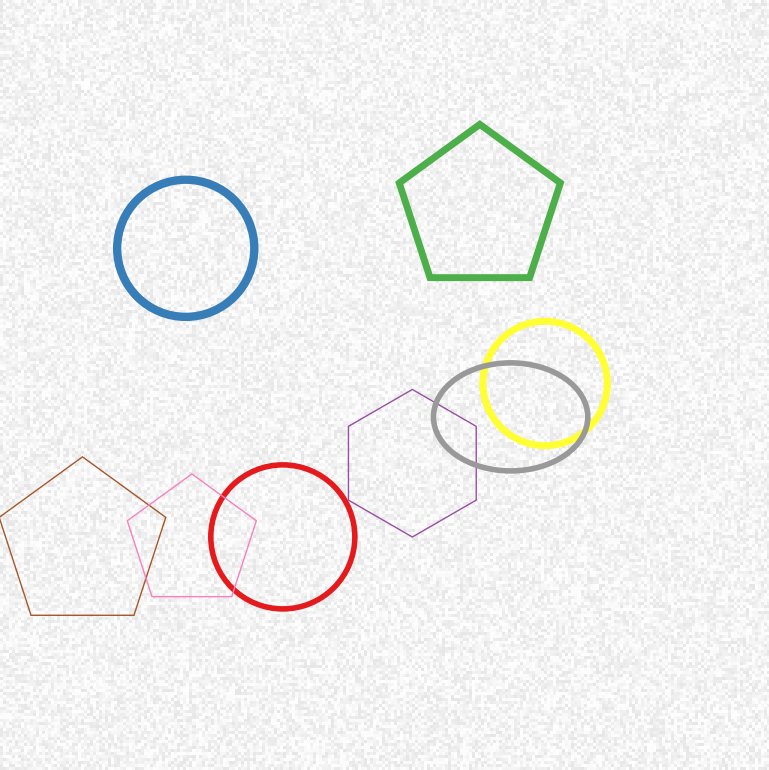[{"shape": "circle", "thickness": 2, "radius": 0.47, "center": [0.367, 0.303]}, {"shape": "circle", "thickness": 3, "radius": 0.45, "center": [0.241, 0.678]}, {"shape": "pentagon", "thickness": 2.5, "radius": 0.55, "center": [0.623, 0.728]}, {"shape": "hexagon", "thickness": 0.5, "radius": 0.48, "center": [0.536, 0.398]}, {"shape": "circle", "thickness": 2.5, "radius": 0.4, "center": [0.708, 0.502]}, {"shape": "pentagon", "thickness": 0.5, "radius": 0.57, "center": [0.107, 0.293]}, {"shape": "pentagon", "thickness": 0.5, "radius": 0.44, "center": [0.249, 0.296]}, {"shape": "oval", "thickness": 2, "radius": 0.5, "center": [0.663, 0.459]}]